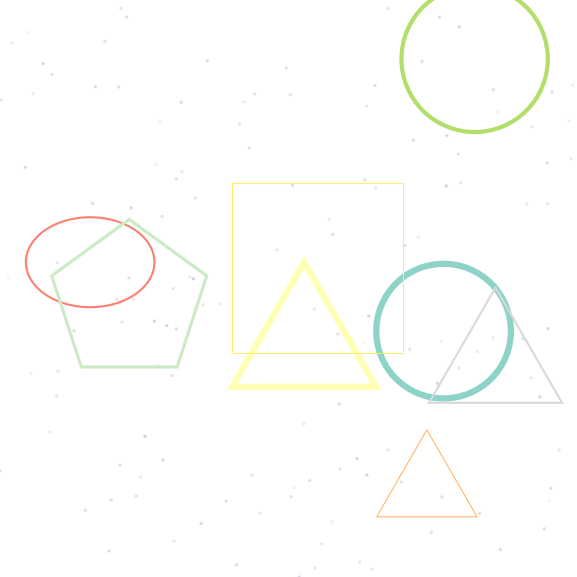[{"shape": "circle", "thickness": 3, "radius": 0.58, "center": [0.768, 0.426]}, {"shape": "triangle", "thickness": 3, "radius": 0.72, "center": [0.527, 0.401]}, {"shape": "oval", "thickness": 1, "radius": 0.56, "center": [0.156, 0.545]}, {"shape": "triangle", "thickness": 0.5, "radius": 0.5, "center": [0.739, 0.154]}, {"shape": "circle", "thickness": 2, "radius": 0.63, "center": [0.822, 0.897]}, {"shape": "triangle", "thickness": 1, "radius": 0.67, "center": [0.858, 0.368]}, {"shape": "pentagon", "thickness": 1.5, "radius": 0.71, "center": [0.224, 0.478]}, {"shape": "square", "thickness": 0.5, "radius": 0.74, "center": [0.55, 0.535]}]